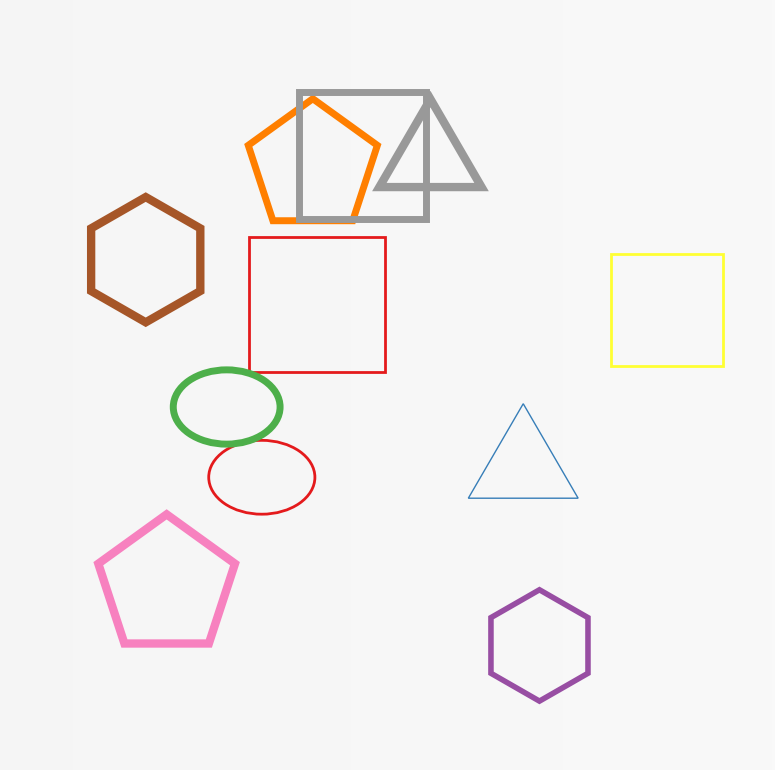[{"shape": "oval", "thickness": 1, "radius": 0.34, "center": [0.338, 0.38]}, {"shape": "square", "thickness": 1, "radius": 0.44, "center": [0.409, 0.605]}, {"shape": "triangle", "thickness": 0.5, "radius": 0.41, "center": [0.675, 0.394]}, {"shape": "oval", "thickness": 2.5, "radius": 0.34, "center": [0.292, 0.471]}, {"shape": "hexagon", "thickness": 2, "radius": 0.36, "center": [0.696, 0.162]}, {"shape": "pentagon", "thickness": 2.5, "radius": 0.44, "center": [0.404, 0.784]}, {"shape": "square", "thickness": 1, "radius": 0.36, "center": [0.861, 0.598]}, {"shape": "hexagon", "thickness": 3, "radius": 0.41, "center": [0.188, 0.663]}, {"shape": "pentagon", "thickness": 3, "radius": 0.46, "center": [0.215, 0.239]}, {"shape": "square", "thickness": 2.5, "radius": 0.41, "center": [0.468, 0.798]}, {"shape": "triangle", "thickness": 3, "radius": 0.38, "center": [0.555, 0.795]}]